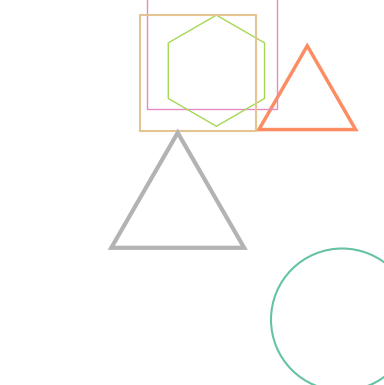[{"shape": "circle", "thickness": 1.5, "radius": 0.92, "center": [0.889, 0.17]}, {"shape": "triangle", "thickness": 2.5, "radius": 0.73, "center": [0.798, 0.736]}, {"shape": "square", "thickness": 1, "radius": 0.84, "center": [0.551, 0.885]}, {"shape": "hexagon", "thickness": 1, "radius": 0.72, "center": [0.562, 0.816]}, {"shape": "square", "thickness": 1.5, "radius": 0.75, "center": [0.514, 0.81]}, {"shape": "triangle", "thickness": 3, "radius": 1.0, "center": [0.462, 0.456]}]